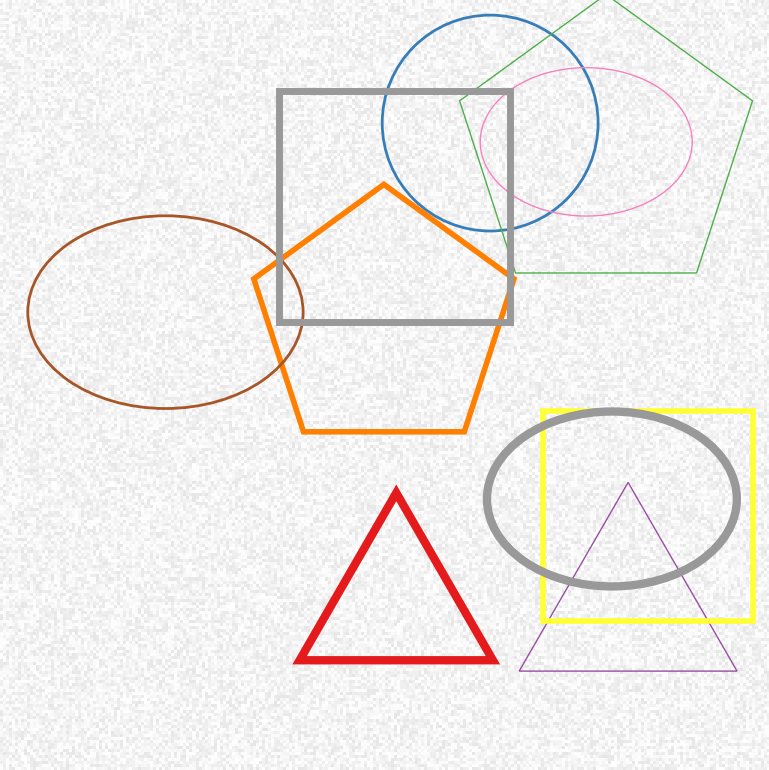[{"shape": "triangle", "thickness": 3, "radius": 0.72, "center": [0.515, 0.215]}, {"shape": "circle", "thickness": 1, "radius": 0.7, "center": [0.637, 0.84]}, {"shape": "pentagon", "thickness": 0.5, "radius": 1.0, "center": [0.787, 0.807]}, {"shape": "triangle", "thickness": 0.5, "radius": 0.82, "center": [0.816, 0.21]}, {"shape": "pentagon", "thickness": 2, "radius": 0.89, "center": [0.499, 0.583]}, {"shape": "square", "thickness": 2, "radius": 0.68, "center": [0.841, 0.33]}, {"shape": "oval", "thickness": 1, "radius": 0.89, "center": [0.215, 0.595]}, {"shape": "oval", "thickness": 0.5, "radius": 0.69, "center": [0.761, 0.816]}, {"shape": "square", "thickness": 2.5, "radius": 0.75, "center": [0.513, 0.731]}, {"shape": "oval", "thickness": 3, "radius": 0.81, "center": [0.795, 0.352]}]